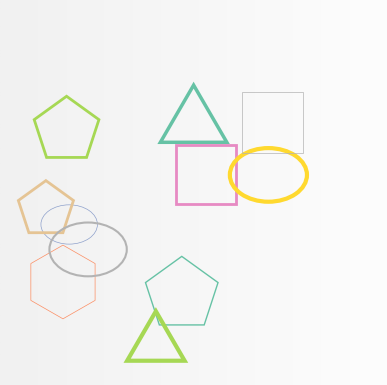[{"shape": "pentagon", "thickness": 1, "radius": 0.49, "center": [0.469, 0.236]}, {"shape": "triangle", "thickness": 2.5, "radius": 0.49, "center": [0.5, 0.68]}, {"shape": "hexagon", "thickness": 0.5, "radius": 0.48, "center": [0.163, 0.268]}, {"shape": "oval", "thickness": 0.5, "radius": 0.36, "center": [0.179, 0.417]}, {"shape": "square", "thickness": 2, "radius": 0.39, "center": [0.532, 0.547]}, {"shape": "pentagon", "thickness": 2, "radius": 0.44, "center": [0.172, 0.662]}, {"shape": "triangle", "thickness": 3, "radius": 0.43, "center": [0.402, 0.106]}, {"shape": "oval", "thickness": 3, "radius": 0.5, "center": [0.693, 0.546]}, {"shape": "pentagon", "thickness": 2, "radius": 0.37, "center": [0.118, 0.456]}, {"shape": "oval", "thickness": 1.5, "radius": 0.5, "center": [0.227, 0.352]}, {"shape": "square", "thickness": 0.5, "radius": 0.39, "center": [0.702, 0.682]}]